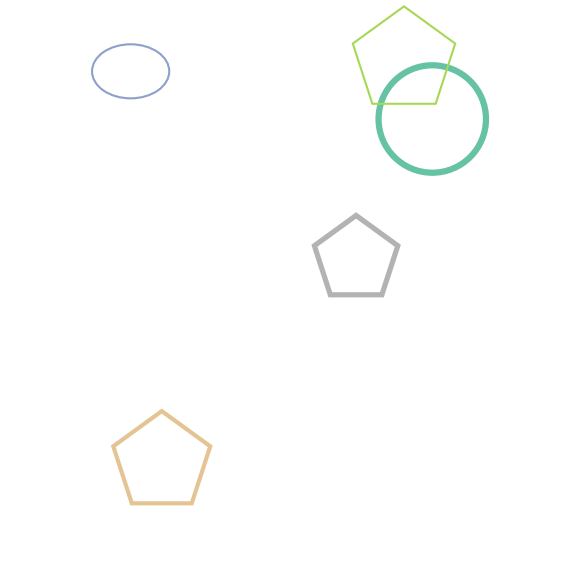[{"shape": "circle", "thickness": 3, "radius": 0.47, "center": [0.749, 0.793]}, {"shape": "oval", "thickness": 1, "radius": 0.33, "center": [0.226, 0.876]}, {"shape": "pentagon", "thickness": 1, "radius": 0.47, "center": [0.7, 0.895]}, {"shape": "pentagon", "thickness": 2, "radius": 0.44, "center": [0.28, 0.199]}, {"shape": "pentagon", "thickness": 2.5, "radius": 0.38, "center": [0.617, 0.55]}]